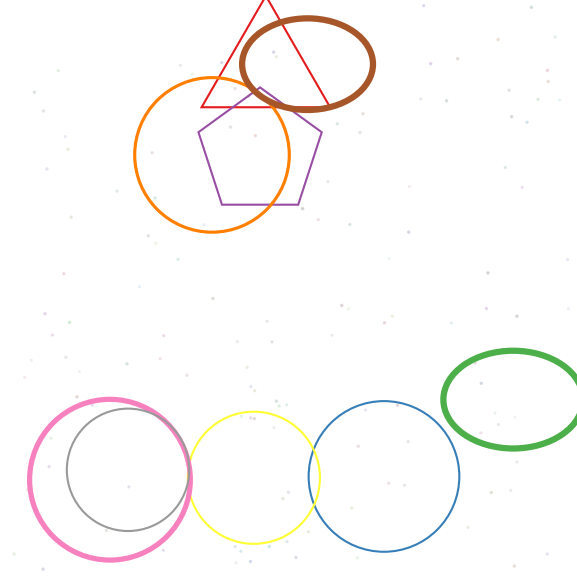[{"shape": "triangle", "thickness": 1, "radius": 0.64, "center": [0.46, 0.878]}, {"shape": "circle", "thickness": 1, "radius": 0.65, "center": [0.665, 0.174]}, {"shape": "oval", "thickness": 3, "radius": 0.6, "center": [0.889, 0.307]}, {"shape": "pentagon", "thickness": 1, "radius": 0.56, "center": [0.45, 0.735]}, {"shape": "circle", "thickness": 1.5, "radius": 0.67, "center": [0.367, 0.731]}, {"shape": "circle", "thickness": 1, "radius": 0.57, "center": [0.44, 0.172]}, {"shape": "oval", "thickness": 3, "radius": 0.57, "center": [0.533, 0.888]}, {"shape": "circle", "thickness": 2.5, "radius": 0.7, "center": [0.19, 0.168]}, {"shape": "circle", "thickness": 1, "radius": 0.53, "center": [0.222, 0.186]}]